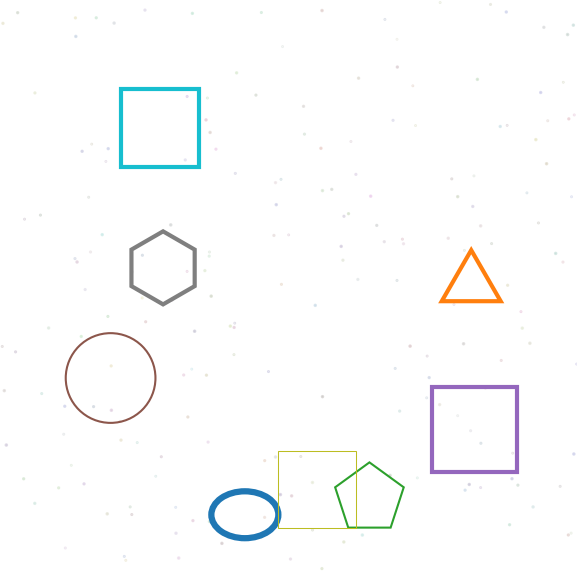[{"shape": "oval", "thickness": 3, "radius": 0.29, "center": [0.424, 0.108]}, {"shape": "triangle", "thickness": 2, "radius": 0.29, "center": [0.816, 0.507]}, {"shape": "pentagon", "thickness": 1, "radius": 0.31, "center": [0.64, 0.136]}, {"shape": "square", "thickness": 2, "radius": 0.37, "center": [0.822, 0.255]}, {"shape": "circle", "thickness": 1, "radius": 0.39, "center": [0.192, 0.345]}, {"shape": "hexagon", "thickness": 2, "radius": 0.32, "center": [0.282, 0.535]}, {"shape": "square", "thickness": 0.5, "radius": 0.33, "center": [0.549, 0.151]}, {"shape": "square", "thickness": 2, "radius": 0.34, "center": [0.277, 0.777]}]